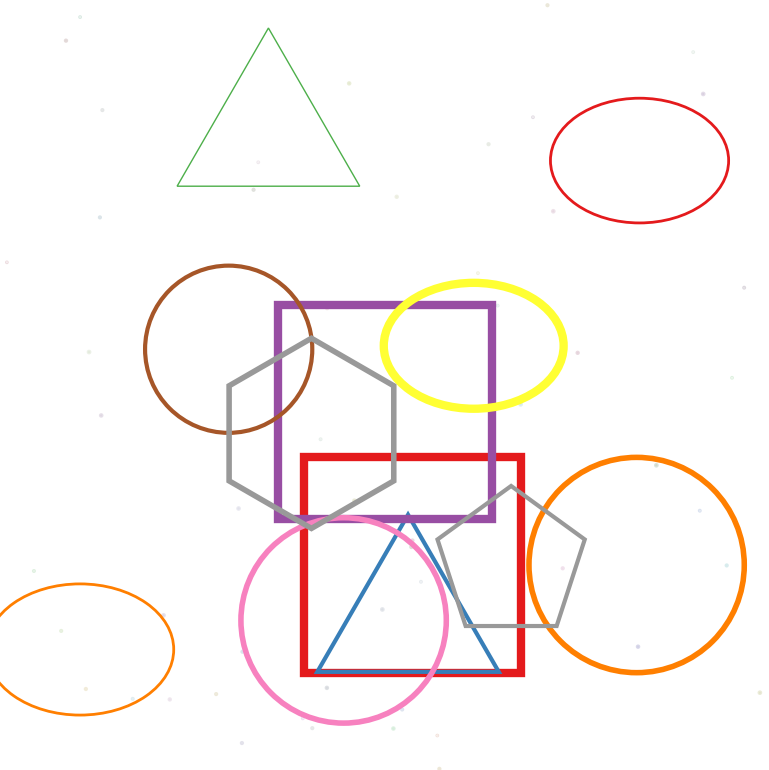[{"shape": "square", "thickness": 3, "radius": 0.7, "center": [0.536, 0.266]}, {"shape": "oval", "thickness": 1, "radius": 0.58, "center": [0.831, 0.791]}, {"shape": "triangle", "thickness": 1.5, "radius": 0.68, "center": [0.53, 0.195]}, {"shape": "triangle", "thickness": 0.5, "radius": 0.68, "center": [0.349, 0.827]}, {"shape": "square", "thickness": 3, "radius": 0.7, "center": [0.5, 0.465]}, {"shape": "oval", "thickness": 1, "radius": 0.61, "center": [0.104, 0.157]}, {"shape": "circle", "thickness": 2, "radius": 0.7, "center": [0.827, 0.266]}, {"shape": "oval", "thickness": 3, "radius": 0.58, "center": [0.615, 0.551]}, {"shape": "circle", "thickness": 1.5, "radius": 0.54, "center": [0.297, 0.546]}, {"shape": "circle", "thickness": 2, "radius": 0.67, "center": [0.446, 0.194]}, {"shape": "hexagon", "thickness": 2, "radius": 0.62, "center": [0.404, 0.437]}, {"shape": "pentagon", "thickness": 1.5, "radius": 0.5, "center": [0.664, 0.268]}]